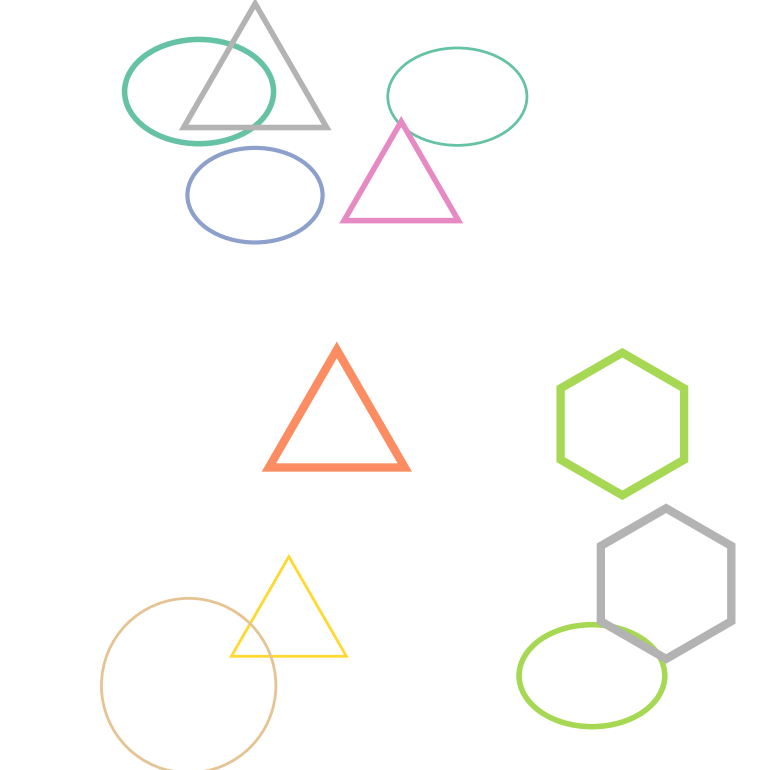[{"shape": "oval", "thickness": 2, "radius": 0.48, "center": [0.259, 0.881]}, {"shape": "oval", "thickness": 1, "radius": 0.45, "center": [0.594, 0.874]}, {"shape": "triangle", "thickness": 3, "radius": 0.51, "center": [0.437, 0.444]}, {"shape": "oval", "thickness": 1.5, "radius": 0.44, "center": [0.331, 0.747]}, {"shape": "triangle", "thickness": 2, "radius": 0.43, "center": [0.521, 0.756]}, {"shape": "hexagon", "thickness": 3, "radius": 0.46, "center": [0.808, 0.449]}, {"shape": "oval", "thickness": 2, "radius": 0.47, "center": [0.769, 0.122]}, {"shape": "triangle", "thickness": 1, "radius": 0.43, "center": [0.375, 0.191]}, {"shape": "circle", "thickness": 1, "radius": 0.57, "center": [0.245, 0.11]}, {"shape": "hexagon", "thickness": 3, "radius": 0.49, "center": [0.865, 0.242]}, {"shape": "triangle", "thickness": 2, "radius": 0.54, "center": [0.331, 0.888]}]